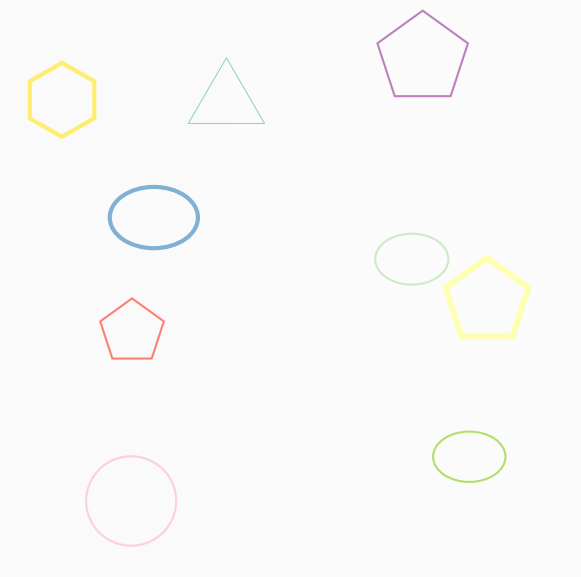[{"shape": "triangle", "thickness": 0.5, "radius": 0.38, "center": [0.39, 0.823]}, {"shape": "pentagon", "thickness": 3, "radius": 0.37, "center": [0.838, 0.478]}, {"shape": "pentagon", "thickness": 1, "radius": 0.29, "center": [0.227, 0.425]}, {"shape": "oval", "thickness": 2, "radius": 0.38, "center": [0.265, 0.622]}, {"shape": "oval", "thickness": 1, "radius": 0.31, "center": [0.807, 0.208]}, {"shape": "circle", "thickness": 1, "radius": 0.39, "center": [0.226, 0.132]}, {"shape": "pentagon", "thickness": 1, "radius": 0.41, "center": [0.727, 0.899]}, {"shape": "oval", "thickness": 1, "radius": 0.31, "center": [0.708, 0.55]}, {"shape": "hexagon", "thickness": 2, "radius": 0.32, "center": [0.107, 0.826]}]